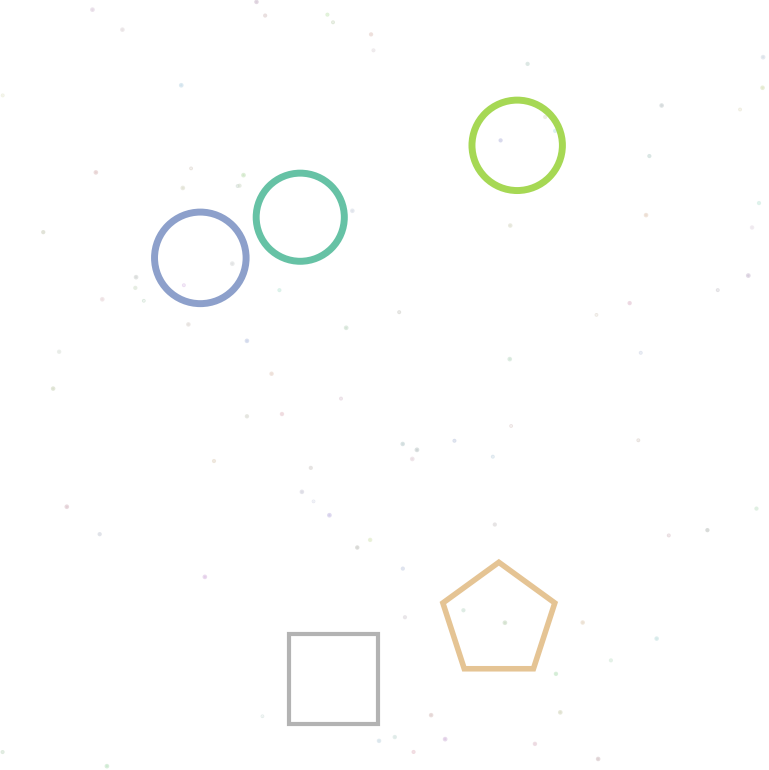[{"shape": "circle", "thickness": 2.5, "radius": 0.29, "center": [0.39, 0.718]}, {"shape": "circle", "thickness": 2.5, "radius": 0.3, "center": [0.26, 0.665]}, {"shape": "circle", "thickness": 2.5, "radius": 0.29, "center": [0.672, 0.811]}, {"shape": "pentagon", "thickness": 2, "radius": 0.38, "center": [0.648, 0.193]}, {"shape": "square", "thickness": 1.5, "radius": 0.29, "center": [0.433, 0.119]}]